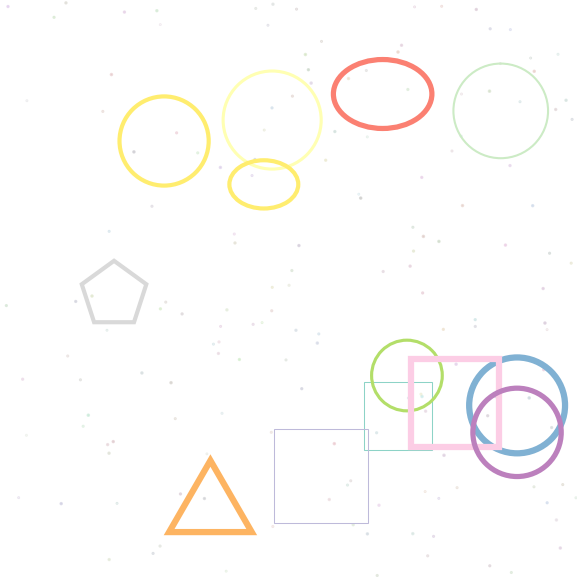[{"shape": "square", "thickness": 0.5, "radius": 0.29, "center": [0.689, 0.278]}, {"shape": "circle", "thickness": 1.5, "radius": 0.42, "center": [0.471, 0.791]}, {"shape": "square", "thickness": 0.5, "radius": 0.41, "center": [0.556, 0.174]}, {"shape": "oval", "thickness": 2.5, "radius": 0.43, "center": [0.663, 0.836]}, {"shape": "circle", "thickness": 3, "radius": 0.42, "center": [0.895, 0.297]}, {"shape": "triangle", "thickness": 3, "radius": 0.41, "center": [0.364, 0.119]}, {"shape": "circle", "thickness": 1.5, "radius": 0.31, "center": [0.705, 0.349]}, {"shape": "square", "thickness": 3, "radius": 0.38, "center": [0.788, 0.301]}, {"shape": "pentagon", "thickness": 2, "radius": 0.29, "center": [0.197, 0.489]}, {"shape": "circle", "thickness": 2.5, "radius": 0.38, "center": [0.895, 0.25]}, {"shape": "circle", "thickness": 1, "radius": 0.41, "center": [0.867, 0.807]}, {"shape": "circle", "thickness": 2, "radius": 0.39, "center": [0.284, 0.755]}, {"shape": "oval", "thickness": 2, "radius": 0.3, "center": [0.457, 0.68]}]